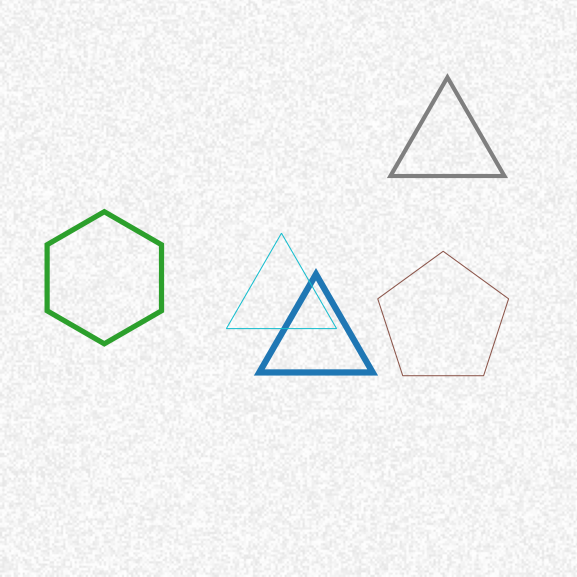[{"shape": "triangle", "thickness": 3, "radius": 0.57, "center": [0.547, 0.411]}, {"shape": "hexagon", "thickness": 2.5, "radius": 0.57, "center": [0.181, 0.518]}, {"shape": "pentagon", "thickness": 0.5, "radius": 0.6, "center": [0.767, 0.445]}, {"shape": "triangle", "thickness": 2, "radius": 0.57, "center": [0.775, 0.751]}, {"shape": "triangle", "thickness": 0.5, "radius": 0.55, "center": [0.487, 0.485]}]